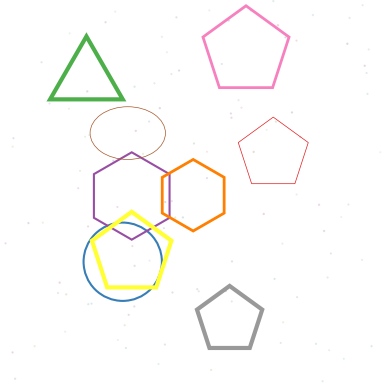[{"shape": "pentagon", "thickness": 0.5, "radius": 0.48, "center": [0.71, 0.6]}, {"shape": "circle", "thickness": 1.5, "radius": 0.51, "center": [0.319, 0.32]}, {"shape": "triangle", "thickness": 3, "radius": 0.55, "center": [0.225, 0.796]}, {"shape": "hexagon", "thickness": 1.5, "radius": 0.57, "center": [0.342, 0.491]}, {"shape": "hexagon", "thickness": 2, "radius": 0.46, "center": [0.502, 0.493]}, {"shape": "pentagon", "thickness": 3, "radius": 0.54, "center": [0.342, 0.341]}, {"shape": "oval", "thickness": 0.5, "radius": 0.49, "center": [0.332, 0.654]}, {"shape": "pentagon", "thickness": 2, "radius": 0.59, "center": [0.639, 0.867]}, {"shape": "pentagon", "thickness": 3, "radius": 0.45, "center": [0.596, 0.168]}]